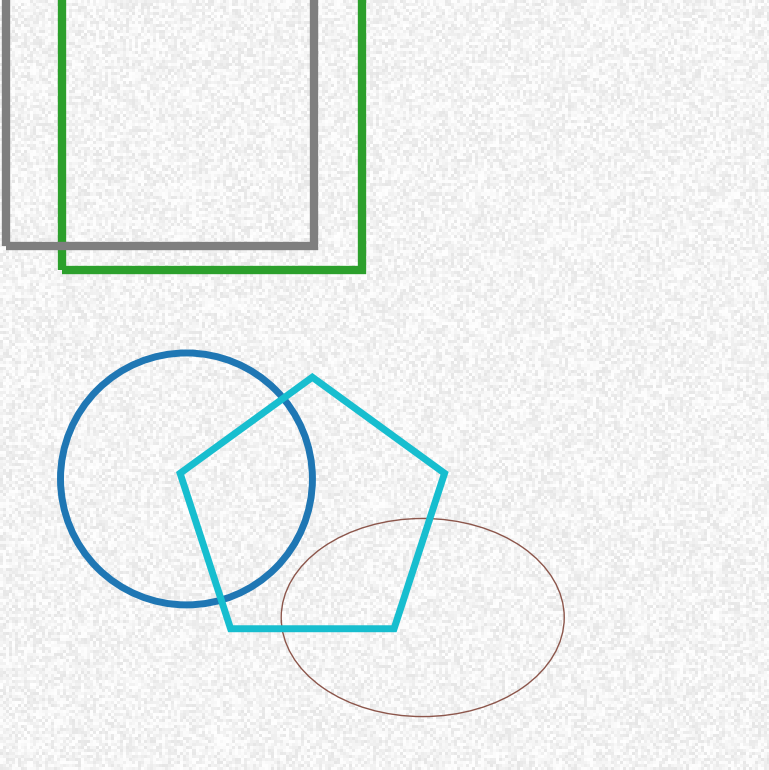[{"shape": "circle", "thickness": 2.5, "radius": 0.82, "center": [0.242, 0.378]}, {"shape": "square", "thickness": 3, "radius": 0.97, "center": [0.275, 0.844]}, {"shape": "oval", "thickness": 0.5, "radius": 0.92, "center": [0.549, 0.198]}, {"shape": "square", "thickness": 3, "radius": 1.0, "center": [0.208, 0.881]}, {"shape": "pentagon", "thickness": 2.5, "radius": 0.9, "center": [0.406, 0.33]}]